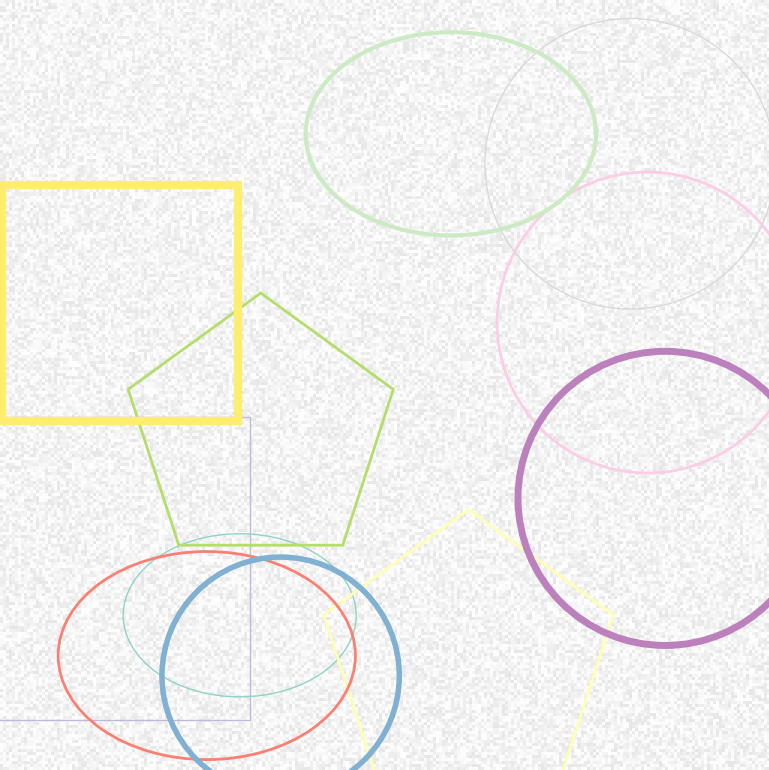[{"shape": "oval", "thickness": 0.5, "radius": 0.76, "center": [0.311, 0.201]}, {"shape": "pentagon", "thickness": 1, "radius": 0.99, "center": [0.609, 0.14]}, {"shape": "square", "thickness": 0.5, "radius": 0.98, "center": [0.128, 0.262]}, {"shape": "oval", "thickness": 1, "radius": 0.97, "center": [0.269, 0.149]}, {"shape": "circle", "thickness": 2, "radius": 0.77, "center": [0.364, 0.122]}, {"shape": "pentagon", "thickness": 1, "radius": 0.91, "center": [0.339, 0.438]}, {"shape": "circle", "thickness": 1, "radius": 0.98, "center": [0.841, 0.581]}, {"shape": "circle", "thickness": 0.5, "radius": 0.94, "center": [0.818, 0.787]}, {"shape": "circle", "thickness": 2.5, "radius": 0.96, "center": [0.864, 0.353]}, {"shape": "oval", "thickness": 1.5, "radius": 0.94, "center": [0.585, 0.826]}, {"shape": "square", "thickness": 3, "radius": 0.77, "center": [0.156, 0.606]}]